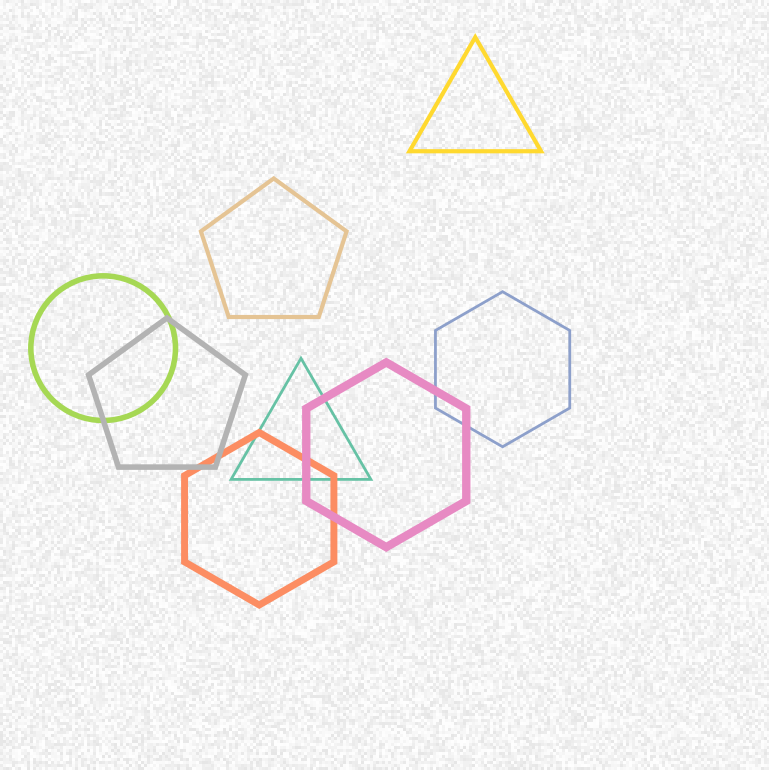[{"shape": "triangle", "thickness": 1, "radius": 0.52, "center": [0.391, 0.43]}, {"shape": "hexagon", "thickness": 2.5, "radius": 0.56, "center": [0.337, 0.326]}, {"shape": "hexagon", "thickness": 1, "radius": 0.5, "center": [0.653, 0.52]}, {"shape": "hexagon", "thickness": 3, "radius": 0.6, "center": [0.502, 0.409]}, {"shape": "circle", "thickness": 2, "radius": 0.47, "center": [0.134, 0.548]}, {"shape": "triangle", "thickness": 1.5, "radius": 0.49, "center": [0.617, 0.853]}, {"shape": "pentagon", "thickness": 1.5, "radius": 0.5, "center": [0.356, 0.669]}, {"shape": "pentagon", "thickness": 2, "radius": 0.54, "center": [0.217, 0.48]}]